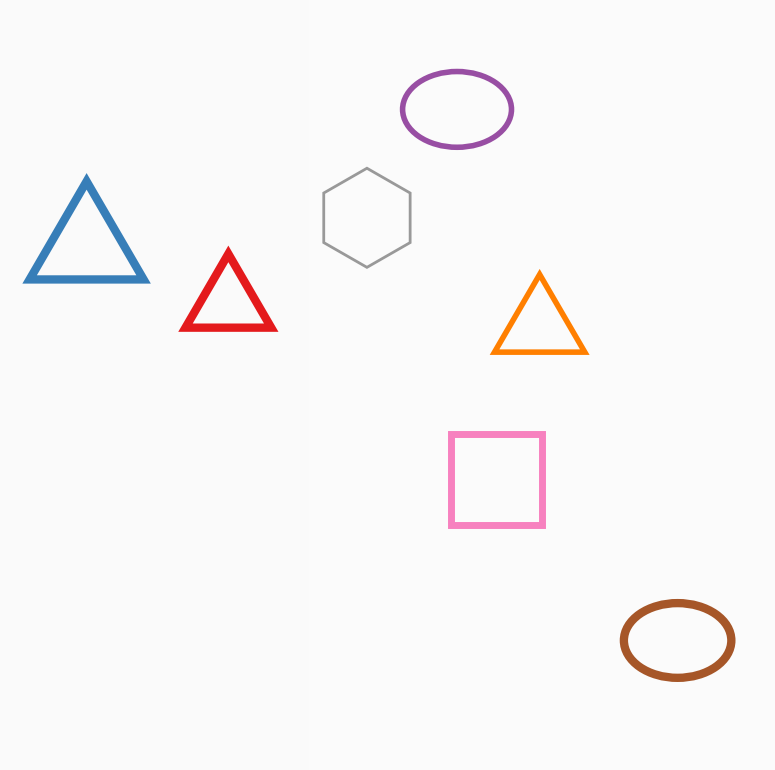[{"shape": "triangle", "thickness": 3, "radius": 0.32, "center": [0.295, 0.606]}, {"shape": "triangle", "thickness": 3, "radius": 0.42, "center": [0.112, 0.68]}, {"shape": "oval", "thickness": 2, "radius": 0.35, "center": [0.59, 0.858]}, {"shape": "triangle", "thickness": 2, "radius": 0.34, "center": [0.696, 0.576]}, {"shape": "oval", "thickness": 3, "radius": 0.35, "center": [0.874, 0.168]}, {"shape": "square", "thickness": 2.5, "radius": 0.3, "center": [0.641, 0.377]}, {"shape": "hexagon", "thickness": 1, "radius": 0.32, "center": [0.473, 0.717]}]